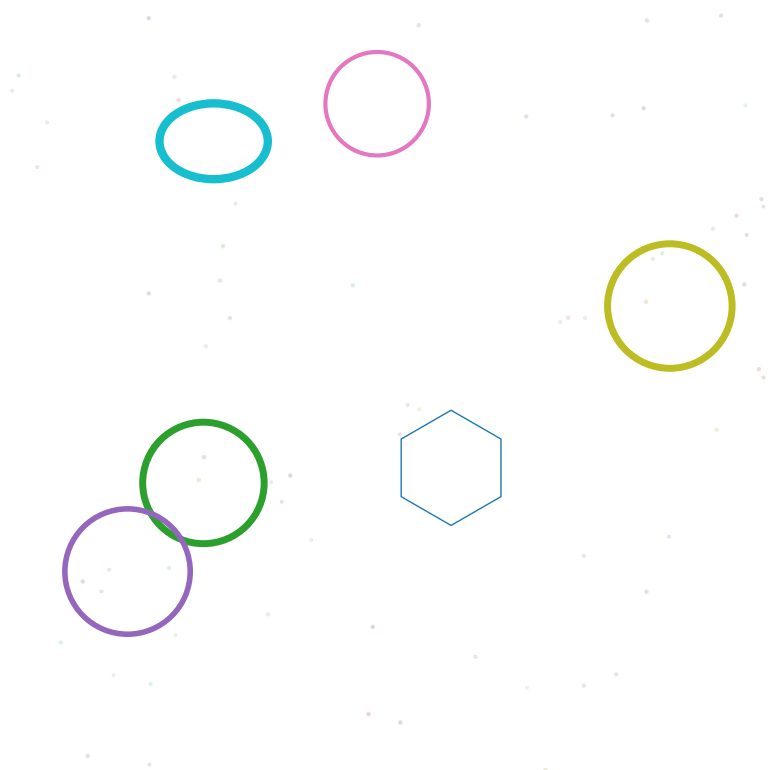[{"shape": "hexagon", "thickness": 0.5, "radius": 0.37, "center": [0.586, 0.392]}, {"shape": "circle", "thickness": 2.5, "radius": 0.39, "center": [0.264, 0.373]}, {"shape": "circle", "thickness": 2, "radius": 0.41, "center": [0.166, 0.258]}, {"shape": "circle", "thickness": 1.5, "radius": 0.34, "center": [0.49, 0.865]}, {"shape": "circle", "thickness": 2.5, "radius": 0.4, "center": [0.87, 0.603]}, {"shape": "oval", "thickness": 3, "radius": 0.35, "center": [0.277, 0.817]}]